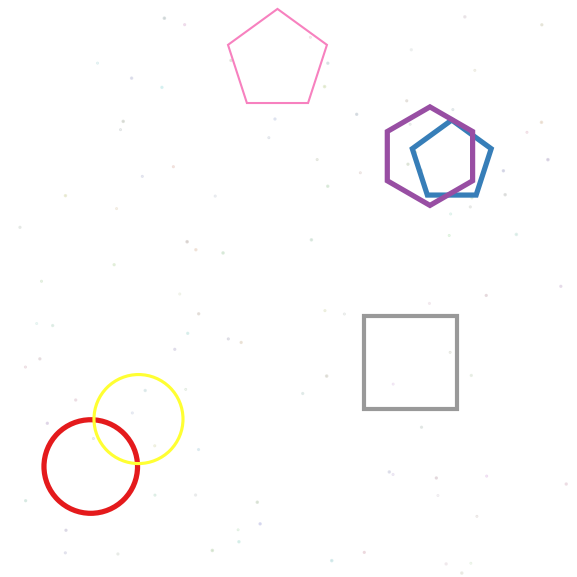[{"shape": "circle", "thickness": 2.5, "radius": 0.41, "center": [0.157, 0.191]}, {"shape": "pentagon", "thickness": 2.5, "radius": 0.36, "center": [0.782, 0.719]}, {"shape": "hexagon", "thickness": 2.5, "radius": 0.43, "center": [0.745, 0.729]}, {"shape": "circle", "thickness": 1.5, "radius": 0.39, "center": [0.24, 0.273]}, {"shape": "pentagon", "thickness": 1, "radius": 0.45, "center": [0.48, 0.894]}, {"shape": "square", "thickness": 2, "radius": 0.4, "center": [0.711, 0.371]}]